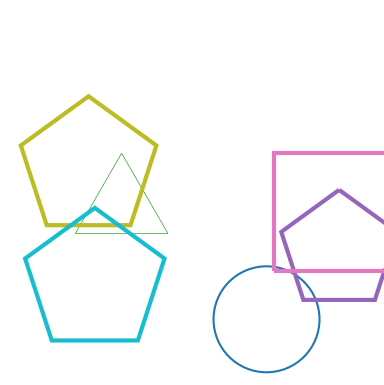[{"shape": "circle", "thickness": 1.5, "radius": 0.69, "center": [0.692, 0.171]}, {"shape": "triangle", "thickness": 0.5, "radius": 0.7, "center": [0.316, 0.463]}, {"shape": "pentagon", "thickness": 3, "radius": 0.79, "center": [0.881, 0.349]}, {"shape": "square", "thickness": 3, "radius": 0.77, "center": [0.864, 0.448]}, {"shape": "pentagon", "thickness": 3, "radius": 0.93, "center": [0.23, 0.565]}, {"shape": "pentagon", "thickness": 3, "radius": 0.95, "center": [0.246, 0.27]}]